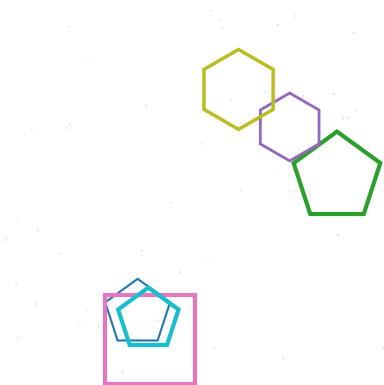[{"shape": "pentagon", "thickness": 1.5, "radius": 0.44, "center": [0.357, 0.187]}, {"shape": "pentagon", "thickness": 3, "radius": 0.59, "center": [0.875, 0.54]}, {"shape": "hexagon", "thickness": 2, "radius": 0.44, "center": [0.752, 0.67]}, {"shape": "square", "thickness": 3, "radius": 0.58, "center": [0.39, 0.117]}, {"shape": "hexagon", "thickness": 2.5, "radius": 0.52, "center": [0.62, 0.768]}, {"shape": "pentagon", "thickness": 3, "radius": 0.41, "center": [0.385, 0.171]}]